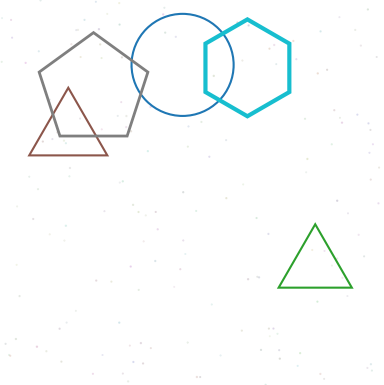[{"shape": "circle", "thickness": 1.5, "radius": 0.66, "center": [0.474, 0.831]}, {"shape": "triangle", "thickness": 1.5, "radius": 0.55, "center": [0.819, 0.308]}, {"shape": "triangle", "thickness": 1.5, "radius": 0.59, "center": [0.177, 0.655]}, {"shape": "pentagon", "thickness": 2, "radius": 0.74, "center": [0.243, 0.767]}, {"shape": "hexagon", "thickness": 3, "radius": 0.63, "center": [0.643, 0.824]}]